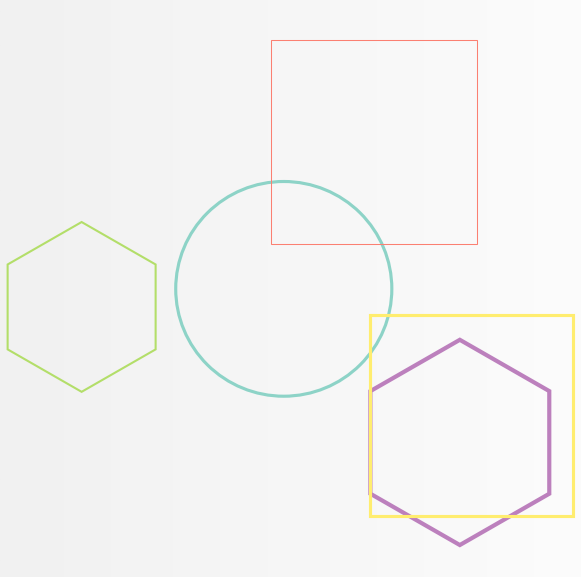[{"shape": "circle", "thickness": 1.5, "radius": 0.93, "center": [0.488, 0.499]}, {"shape": "square", "thickness": 0.5, "radius": 0.89, "center": [0.643, 0.754]}, {"shape": "hexagon", "thickness": 1, "radius": 0.74, "center": [0.14, 0.468]}, {"shape": "hexagon", "thickness": 2, "radius": 0.89, "center": [0.791, 0.233]}, {"shape": "square", "thickness": 1.5, "radius": 0.87, "center": [0.811, 0.28]}]